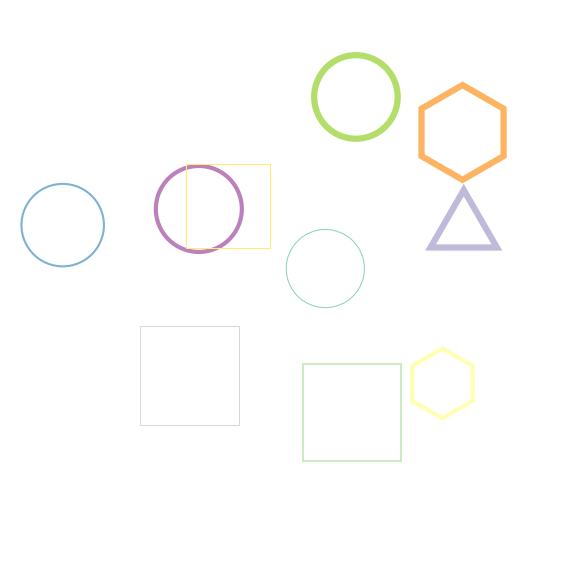[{"shape": "circle", "thickness": 0.5, "radius": 0.34, "center": [0.563, 0.534]}, {"shape": "hexagon", "thickness": 2, "radius": 0.3, "center": [0.766, 0.335]}, {"shape": "triangle", "thickness": 3, "radius": 0.33, "center": [0.803, 0.604]}, {"shape": "circle", "thickness": 1, "radius": 0.36, "center": [0.109, 0.609]}, {"shape": "hexagon", "thickness": 3, "radius": 0.41, "center": [0.801, 0.77]}, {"shape": "circle", "thickness": 3, "radius": 0.36, "center": [0.616, 0.831]}, {"shape": "square", "thickness": 0.5, "radius": 0.43, "center": [0.328, 0.349]}, {"shape": "circle", "thickness": 2, "radius": 0.37, "center": [0.344, 0.637]}, {"shape": "square", "thickness": 1, "radius": 0.42, "center": [0.609, 0.285]}, {"shape": "square", "thickness": 0.5, "radius": 0.36, "center": [0.395, 0.642]}]